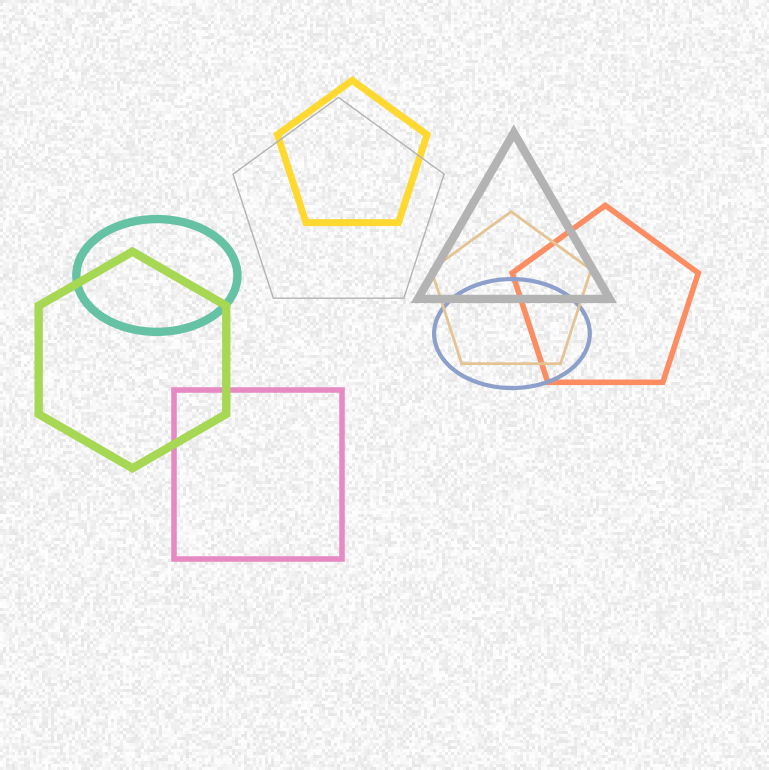[{"shape": "oval", "thickness": 3, "radius": 0.52, "center": [0.204, 0.642]}, {"shape": "pentagon", "thickness": 2, "radius": 0.64, "center": [0.786, 0.606]}, {"shape": "oval", "thickness": 1.5, "radius": 0.51, "center": [0.665, 0.567]}, {"shape": "square", "thickness": 2, "radius": 0.55, "center": [0.335, 0.384]}, {"shape": "hexagon", "thickness": 3, "radius": 0.7, "center": [0.172, 0.533]}, {"shape": "pentagon", "thickness": 2.5, "radius": 0.51, "center": [0.457, 0.794]}, {"shape": "pentagon", "thickness": 1, "radius": 0.55, "center": [0.664, 0.616]}, {"shape": "triangle", "thickness": 3, "radius": 0.72, "center": [0.667, 0.684]}, {"shape": "pentagon", "thickness": 0.5, "radius": 0.72, "center": [0.44, 0.729]}]